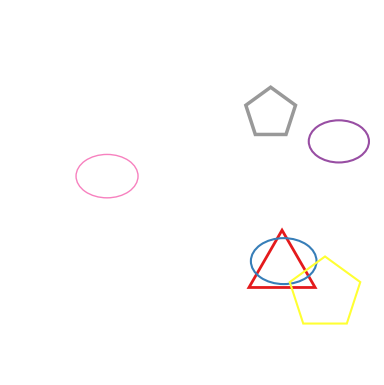[{"shape": "triangle", "thickness": 2, "radius": 0.5, "center": [0.733, 0.303]}, {"shape": "oval", "thickness": 1.5, "radius": 0.43, "center": [0.737, 0.322]}, {"shape": "oval", "thickness": 1.5, "radius": 0.39, "center": [0.88, 0.633]}, {"shape": "pentagon", "thickness": 1.5, "radius": 0.48, "center": [0.844, 0.238]}, {"shape": "oval", "thickness": 1, "radius": 0.4, "center": [0.278, 0.543]}, {"shape": "pentagon", "thickness": 2.5, "radius": 0.34, "center": [0.703, 0.706]}]